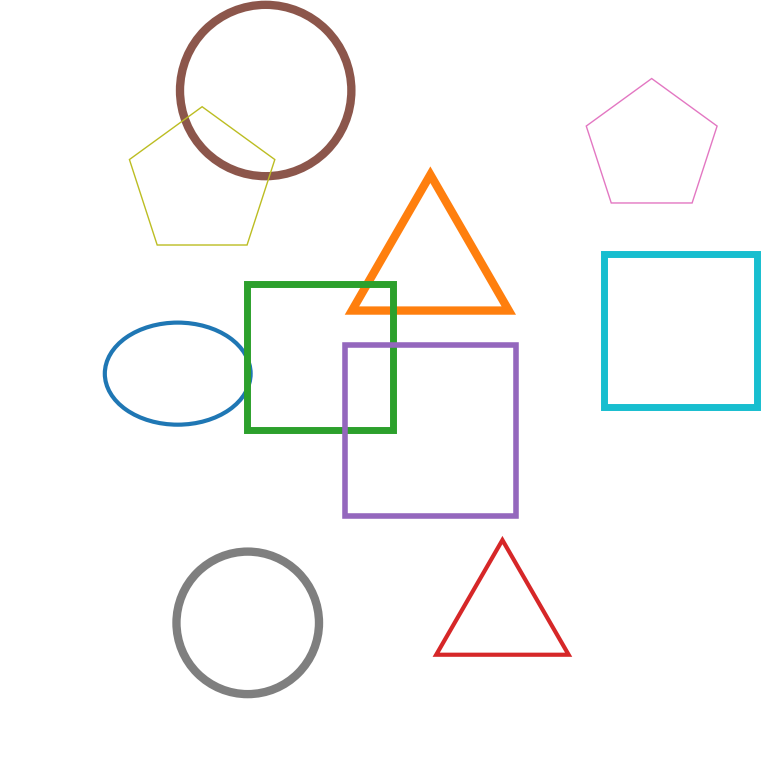[{"shape": "oval", "thickness": 1.5, "radius": 0.47, "center": [0.231, 0.515]}, {"shape": "triangle", "thickness": 3, "radius": 0.59, "center": [0.559, 0.655]}, {"shape": "square", "thickness": 2.5, "radius": 0.47, "center": [0.416, 0.536]}, {"shape": "triangle", "thickness": 1.5, "radius": 0.5, "center": [0.652, 0.199]}, {"shape": "square", "thickness": 2, "radius": 0.56, "center": [0.559, 0.441]}, {"shape": "circle", "thickness": 3, "radius": 0.56, "center": [0.345, 0.882]}, {"shape": "pentagon", "thickness": 0.5, "radius": 0.45, "center": [0.846, 0.809]}, {"shape": "circle", "thickness": 3, "radius": 0.46, "center": [0.322, 0.191]}, {"shape": "pentagon", "thickness": 0.5, "radius": 0.5, "center": [0.262, 0.762]}, {"shape": "square", "thickness": 2.5, "radius": 0.5, "center": [0.884, 0.571]}]